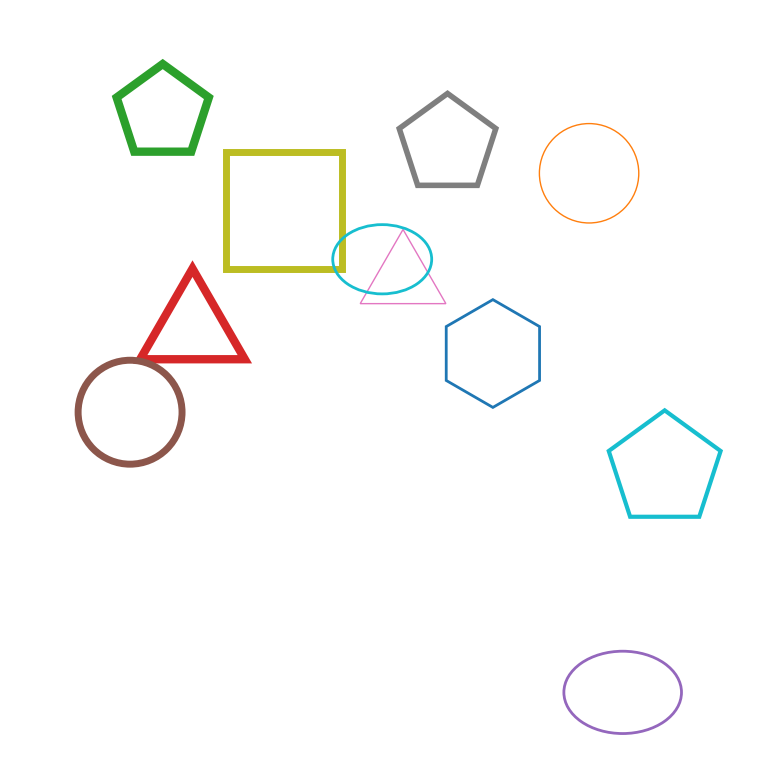[{"shape": "hexagon", "thickness": 1, "radius": 0.35, "center": [0.64, 0.541]}, {"shape": "circle", "thickness": 0.5, "radius": 0.32, "center": [0.765, 0.775]}, {"shape": "pentagon", "thickness": 3, "radius": 0.31, "center": [0.211, 0.854]}, {"shape": "triangle", "thickness": 3, "radius": 0.39, "center": [0.25, 0.573]}, {"shape": "oval", "thickness": 1, "radius": 0.38, "center": [0.809, 0.101]}, {"shape": "circle", "thickness": 2.5, "radius": 0.34, "center": [0.169, 0.465]}, {"shape": "triangle", "thickness": 0.5, "radius": 0.32, "center": [0.523, 0.638]}, {"shape": "pentagon", "thickness": 2, "radius": 0.33, "center": [0.581, 0.813]}, {"shape": "square", "thickness": 2.5, "radius": 0.38, "center": [0.369, 0.727]}, {"shape": "oval", "thickness": 1, "radius": 0.32, "center": [0.496, 0.663]}, {"shape": "pentagon", "thickness": 1.5, "radius": 0.38, "center": [0.863, 0.391]}]